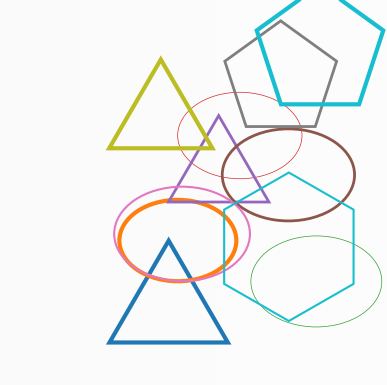[{"shape": "triangle", "thickness": 3, "radius": 0.88, "center": [0.435, 0.199]}, {"shape": "oval", "thickness": 3, "radius": 0.75, "center": [0.459, 0.375]}, {"shape": "oval", "thickness": 0.5, "radius": 0.84, "center": [0.816, 0.269]}, {"shape": "oval", "thickness": 0.5, "radius": 0.8, "center": [0.619, 0.648]}, {"shape": "triangle", "thickness": 2, "radius": 0.75, "center": [0.564, 0.55]}, {"shape": "oval", "thickness": 2, "radius": 0.85, "center": [0.744, 0.546]}, {"shape": "oval", "thickness": 1.5, "radius": 0.88, "center": [0.47, 0.392]}, {"shape": "pentagon", "thickness": 2, "radius": 0.76, "center": [0.724, 0.794]}, {"shape": "triangle", "thickness": 3, "radius": 0.77, "center": [0.415, 0.692]}, {"shape": "hexagon", "thickness": 1.5, "radius": 0.96, "center": [0.745, 0.359]}, {"shape": "pentagon", "thickness": 3, "radius": 0.86, "center": [0.826, 0.868]}]